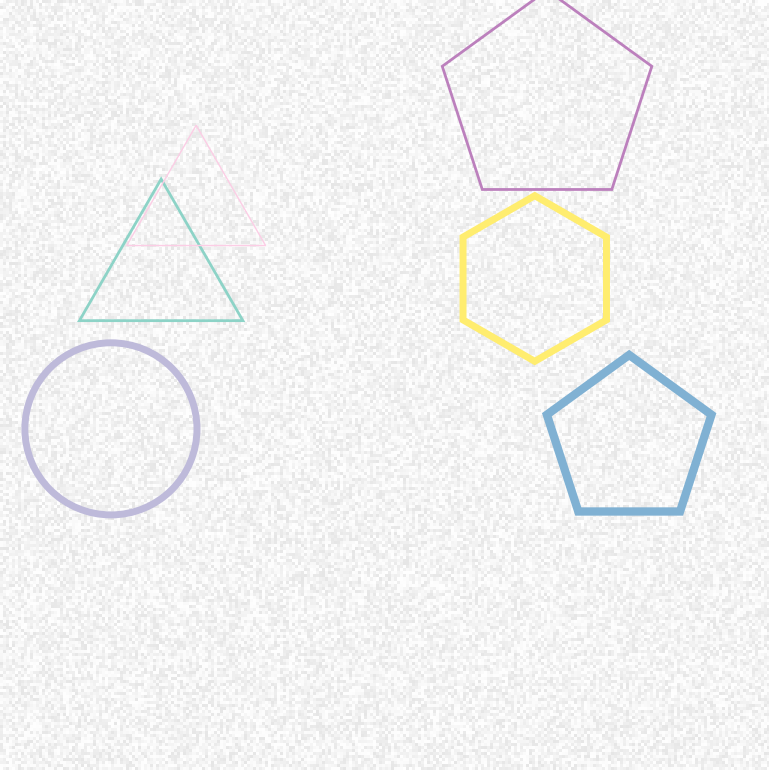[{"shape": "triangle", "thickness": 1, "radius": 0.61, "center": [0.209, 0.645]}, {"shape": "circle", "thickness": 2.5, "radius": 0.56, "center": [0.144, 0.443]}, {"shape": "pentagon", "thickness": 3, "radius": 0.56, "center": [0.817, 0.427]}, {"shape": "triangle", "thickness": 0.5, "radius": 0.52, "center": [0.255, 0.733]}, {"shape": "pentagon", "thickness": 1, "radius": 0.72, "center": [0.71, 0.87]}, {"shape": "hexagon", "thickness": 2.5, "radius": 0.54, "center": [0.695, 0.638]}]